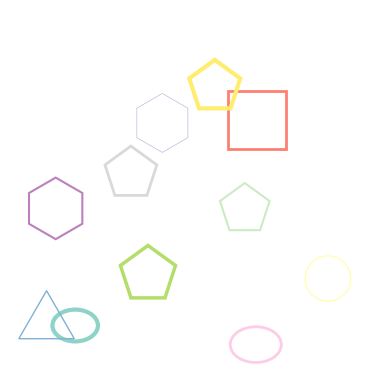[{"shape": "oval", "thickness": 3, "radius": 0.3, "center": [0.195, 0.155]}, {"shape": "circle", "thickness": 1, "radius": 0.29, "center": [0.852, 0.276]}, {"shape": "hexagon", "thickness": 0.5, "radius": 0.38, "center": [0.422, 0.681]}, {"shape": "square", "thickness": 2, "radius": 0.38, "center": [0.667, 0.689]}, {"shape": "triangle", "thickness": 1, "radius": 0.42, "center": [0.121, 0.162]}, {"shape": "pentagon", "thickness": 2.5, "radius": 0.38, "center": [0.384, 0.287]}, {"shape": "oval", "thickness": 2, "radius": 0.33, "center": [0.664, 0.105]}, {"shape": "pentagon", "thickness": 2, "radius": 0.35, "center": [0.34, 0.55]}, {"shape": "hexagon", "thickness": 1.5, "radius": 0.4, "center": [0.145, 0.459]}, {"shape": "pentagon", "thickness": 1.5, "radius": 0.34, "center": [0.636, 0.457]}, {"shape": "pentagon", "thickness": 3, "radius": 0.35, "center": [0.558, 0.775]}]